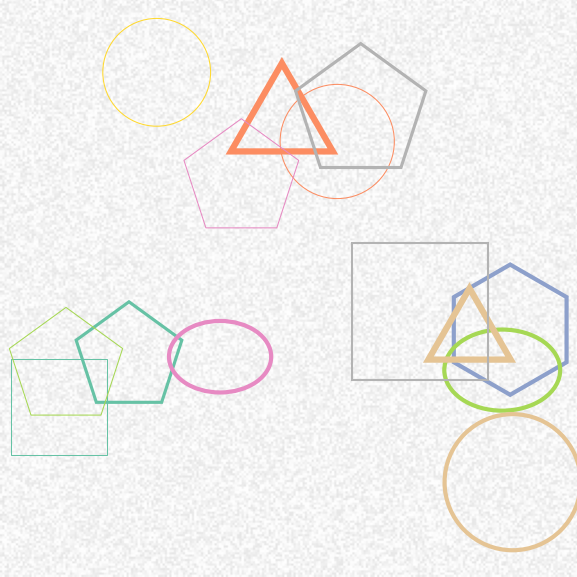[{"shape": "square", "thickness": 0.5, "radius": 0.41, "center": [0.102, 0.295]}, {"shape": "pentagon", "thickness": 1.5, "radius": 0.48, "center": [0.223, 0.38]}, {"shape": "circle", "thickness": 0.5, "radius": 0.49, "center": [0.584, 0.754]}, {"shape": "triangle", "thickness": 3, "radius": 0.51, "center": [0.488, 0.788]}, {"shape": "hexagon", "thickness": 2, "radius": 0.56, "center": [0.883, 0.428]}, {"shape": "pentagon", "thickness": 0.5, "radius": 0.52, "center": [0.418, 0.689]}, {"shape": "oval", "thickness": 2, "radius": 0.44, "center": [0.381, 0.381]}, {"shape": "oval", "thickness": 2, "radius": 0.5, "center": [0.87, 0.358]}, {"shape": "pentagon", "thickness": 0.5, "radius": 0.52, "center": [0.114, 0.364]}, {"shape": "circle", "thickness": 0.5, "radius": 0.47, "center": [0.271, 0.874]}, {"shape": "circle", "thickness": 2, "radius": 0.59, "center": [0.888, 0.164]}, {"shape": "triangle", "thickness": 3, "radius": 0.41, "center": [0.813, 0.418]}, {"shape": "square", "thickness": 1, "radius": 0.59, "center": [0.727, 0.46]}, {"shape": "pentagon", "thickness": 1.5, "radius": 0.59, "center": [0.625, 0.805]}]